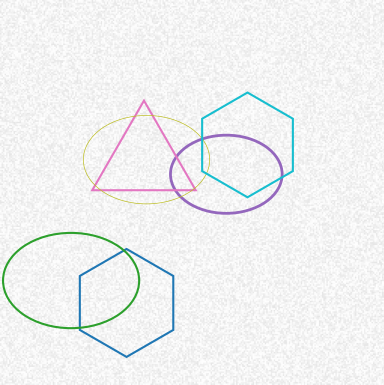[{"shape": "hexagon", "thickness": 1.5, "radius": 0.7, "center": [0.329, 0.213]}, {"shape": "oval", "thickness": 1.5, "radius": 0.88, "center": [0.185, 0.271]}, {"shape": "oval", "thickness": 2, "radius": 0.73, "center": [0.588, 0.547]}, {"shape": "triangle", "thickness": 1.5, "radius": 0.78, "center": [0.374, 0.583]}, {"shape": "oval", "thickness": 0.5, "radius": 0.82, "center": [0.381, 0.585]}, {"shape": "hexagon", "thickness": 1.5, "radius": 0.68, "center": [0.643, 0.624]}]